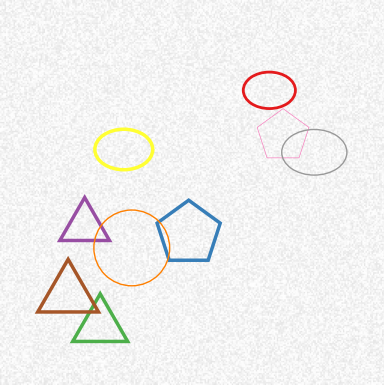[{"shape": "oval", "thickness": 2, "radius": 0.34, "center": [0.7, 0.765]}, {"shape": "pentagon", "thickness": 2.5, "radius": 0.43, "center": [0.49, 0.394]}, {"shape": "triangle", "thickness": 2.5, "radius": 0.41, "center": [0.26, 0.154]}, {"shape": "triangle", "thickness": 2.5, "radius": 0.37, "center": [0.22, 0.413]}, {"shape": "circle", "thickness": 1, "radius": 0.49, "center": [0.342, 0.356]}, {"shape": "oval", "thickness": 2.5, "radius": 0.38, "center": [0.322, 0.612]}, {"shape": "triangle", "thickness": 2.5, "radius": 0.46, "center": [0.177, 0.235]}, {"shape": "pentagon", "thickness": 0.5, "radius": 0.35, "center": [0.735, 0.647]}, {"shape": "oval", "thickness": 1, "radius": 0.42, "center": [0.816, 0.604]}]